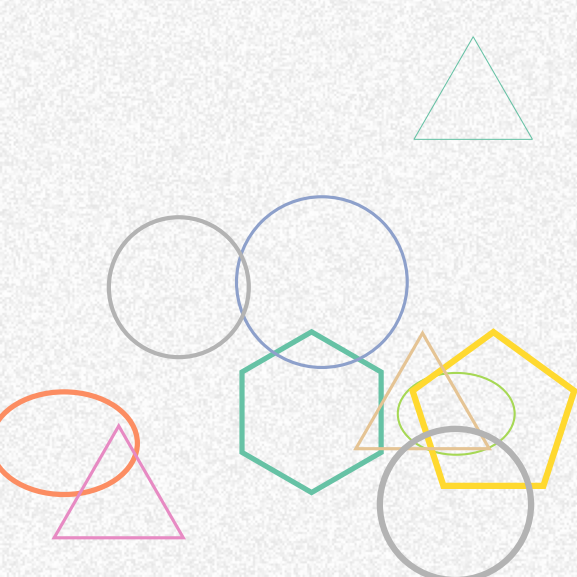[{"shape": "hexagon", "thickness": 2.5, "radius": 0.7, "center": [0.54, 0.285]}, {"shape": "triangle", "thickness": 0.5, "radius": 0.59, "center": [0.819, 0.817]}, {"shape": "oval", "thickness": 2.5, "radius": 0.63, "center": [0.111, 0.232]}, {"shape": "circle", "thickness": 1.5, "radius": 0.74, "center": [0.557, 0.511]}, {"shape": "triangle", "thickness": 1.5, "radius": 0.65, "center": [0.206, 0.132]}, {"shape": "oval", "thickness": 1, "radius": 0.51, "center": [0.79, 0.283]}, {"shape": "pentagon", "thickness": 3, "radius": 0.74, "center": [0.854, 0.277]}, {"shape": "triangle", "thickness": 1.5, "radius": 0.67, "center": [0.732, 0.289]}, {"shape": "circle", "thickness": 2, "radius": 0.61, "center": [0.31, 0.502]}, {"shape": "circle", "thickness": 3, "radius": 0.65, "center": [0.789, 0.126]}]